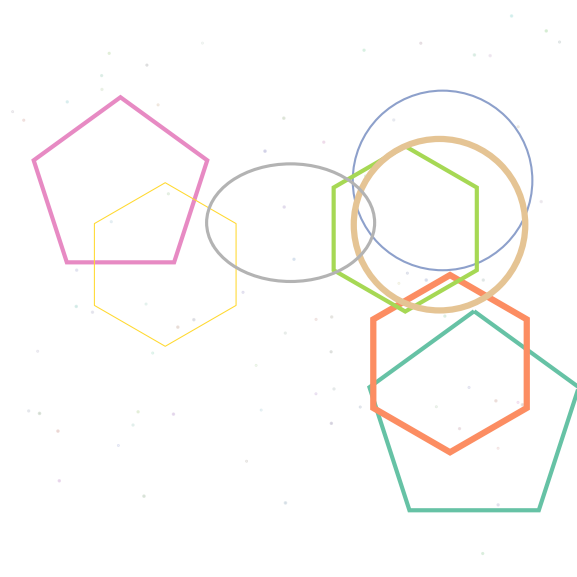[{"shape": "pentagon", "thickness": 2, "radius": 0.95, "center": [0.821, 0.27]}, {"shape": "hexagon", "thickness": 3, "radius": 0.77, "center": [0.779, 0.369]}, {"shape": "circle", "thickness": 1, "radius": 0.78, "center": [0.766, 0.687]}, {"shape": "pentagon", "thickness": 2, "radius": 0.79, "center": [0.209, 0.673]}, {"shape": "hexagon", "thickness": 2, "radius": 0.72, "center": [0.702, 0.603]}, {"shape": "hexagon", "thickness": 0.5, "radius": 0.71, "center": [0.286, 0.541]}, {"shape": "circle", "thickness": 3, "radius": 0.74, "center": [0.761, 0.61]}, {"shape": "oval", "thickness": 1.5, "radius": 0.73, "center": [0.503, 0.614]}]